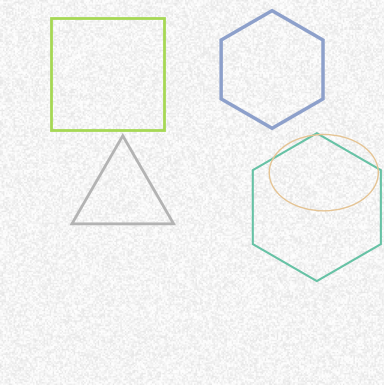[{"shape": "hexagon", "thickness": 1.5, "radius": 0.96, "center": [0.823, 0.462]}, {"shape": "hexagon", "thickness": 2.5, "radius": 0.76, "center": [0.707, 0.82]}, {"shape": "square", "thickness": 2, "radius": 0.73, "center": [0.28, 0.807]}, {"shape": "oval", "thickness": 1, "radius": 0.71, "center": [0.841, 0.552]}, {"shape": "triangle", "thickness": 2, "radius": 0.76, "center": [0.319, 0.495]}]